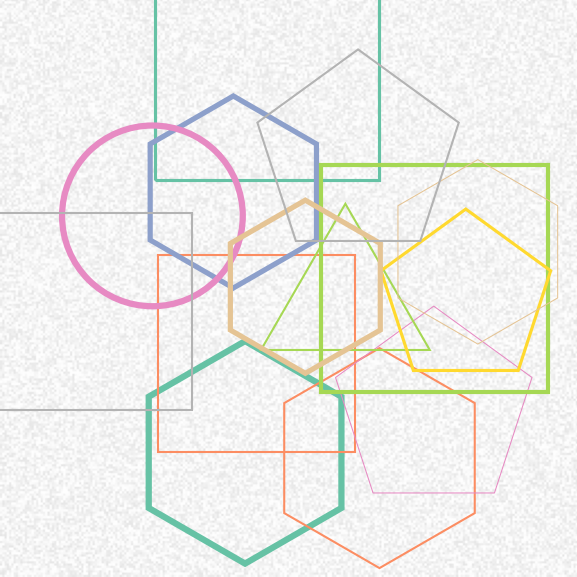[{"shape": "hexagon", "thickness": 3, "radius": 0.96, "center": [0.424, 0.216]}, {"shape": "square", "thickness": 1.5, "radius": 0.97, "center": [0.462, 0.881]}, {"shape": "hexagon", "thickness": 1, "radius": 0.95, "center": [0.657, 0.206]}, {"shape": "square", "thickness": 1, "radius": 0.85, "center": [0.444, 0.387]}, {"shape": "hexagon", "thickness": 2.5, "radius": 0.83, "center": [0.404, 0.667]}, {"shape": "circle", "thickness": 3, "radius": 0.78, "center": [0.264, 0.625]}, {"shape": "pentagon", "thickness": 0.5, "radius": 0.89, "center": [0.751, 0.29]}, {"shape": "square", "thickness": 2, "radius": 0.98, "center": [0.753, 0.517]}, {"shape": "triangle", "thickness": 1, "radius": 0.84, "center": [0.598, 0.478]}, {"shape": "pentagon", "thickness": 1.5, "radius": 0.77, "center": [0.807, 0.483]}, {"shape": "hexagon", "thickness": 0.5, "radius": 0.8, "center": [0.827, 0.563]}, {"shape": "hexagon", "thickness": 2.5, "radius": 0.75, "center": [0.529, 0.503]}, {"shape": "square", "thickness": 1, "radius": 0.85, "center": [0.162, 0.459]}, {"shape": "pentagon", "thickness": 1, "radius": 0.92, "center": [0.62, 0.73]}]